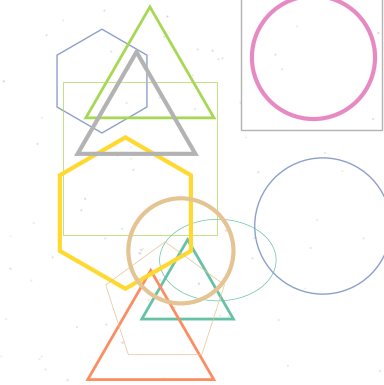[{"shape": "oval", "thickness": 0.5, "radius": 0.76, "center": [0.566, 0.324]}, {"shape": "triangle", "thickness": 2, "radius": 0.69, "center": [0.487, 0.24]}, {"shape": "triangle", "thickness": 2, "radius": 0.95, "center": [0.392, 0.109]}, {"shape": "hexagon", "thickness": 1, "radius": 0.67, "center": [0.265, 0.789]}, {"shape": "circle", "thickness": 1, "radius": 0.88, "center": [0.839, 0.413]}, {"shape": "circle", "thickness": 3, "radius": 0.8, "center": [0.814, 0.851]}, {"shape": "triangle", "thickness": 2, "radius": 0.96, "center": [0.389, 0.79]}, {"shape": "square", "thickness": 0.5, "radius": 1.0, "center": [0.364, 0.588]}, {"shape": "hexagon", "thickness": 3, "radius": 0.98, "center": [0.326, 0.447]}, {"shape": "circle", "thickness": 3, "radius": 0.68, "center": [0.47, 0.348]}, {"shape": "pentagon", "thickness": 0.5, "radius": 0.81, "center": [0.429, 0.21]}, {"shape": "triangle", "thickness": 3, "radius": 0.88, "center": [0.355, 0.689]}, {"shape": "square", "thickness": 1, "radius": 0.92, "center": [0.809, 0.847]}]